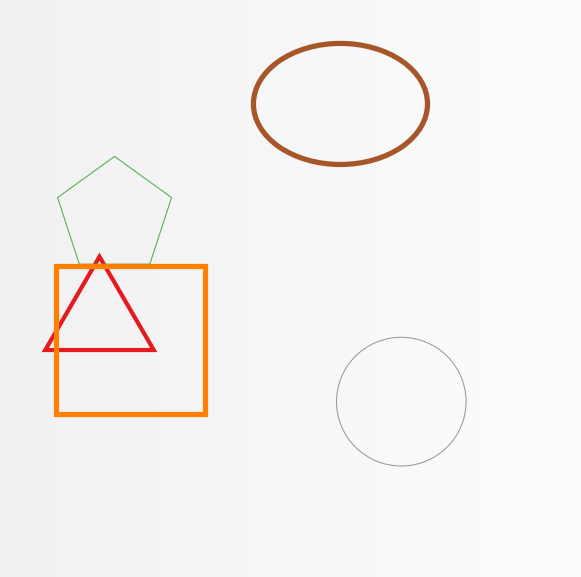[{"shape": "triangle", "thickness": 2, "radius": 0.54, "center": [0.171, 0.447]}, {"shape": "pentagon", "thickness": 0.5, "radius": 0.52, "center": [0.197, 0.625]}, {"shape": "square", "thickness": 2.5, "radius": 0.64, "center": [0.224, 0.411]}, {"shape": "oval", "thickness": 2.5, "radius": 0.75, "center": [0.586, 0.819]}, {"shape": "circle", "thickness": 0.5, "radius": 0.56, "center": [0.69, 0.304]}]